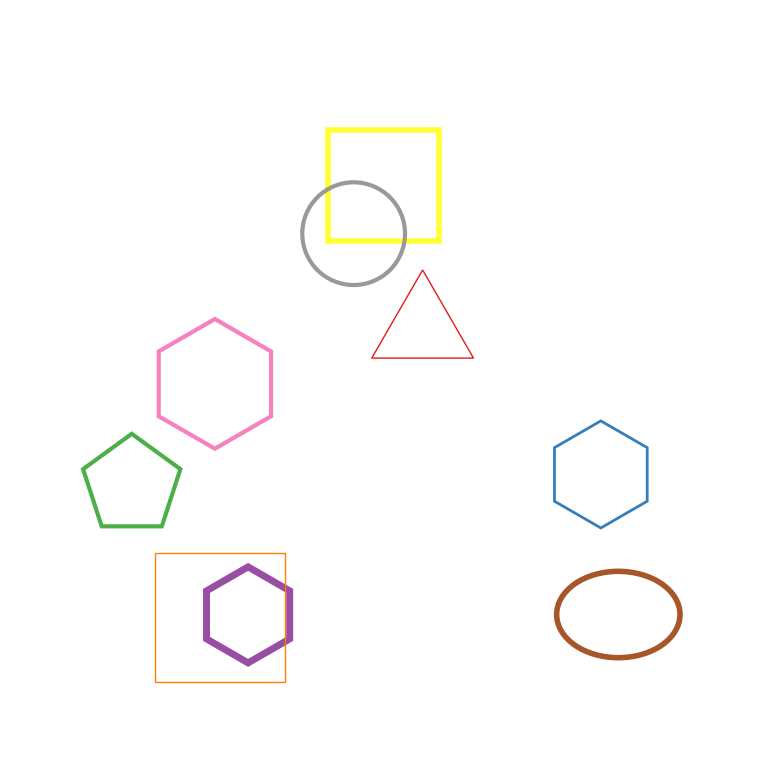[{"shape": "triangle", "thickness": 0.5, "radius": 0.38, "center": [0.549, 0.573]}, {"shape": "hexagon", "thickness": 1, "radius": 0.35, "center": [0.78, 0.384]}, {"shape": "pentagon", "thickness": 1.5, "radius": 0.33, "center": [0.171, 0.37]}, {"shape": "hexagon", "thickness": 2.5, "radius": 0.31, "center": [0.322, 0.201]}, {"shape": "square", "thickness": 0.5, "radius": 0.42, "center": [0.286, 0.198]}, {"shape": "square", "thickness": 2, "radius": 0.36, "center": [0.499, 0.759]}, {"shape": "oval", "thickness": 2, "radius": 0.4, "center": [0.803, 0.202]}, {"shape": "hexagon", "thickness": 1.5, "radius": 0.42, "center": [0.279, 0.501]}, {"shape": "circle", "thickness": 1.5, "radius": 0.33, "center": [0.459, 0.697]}]